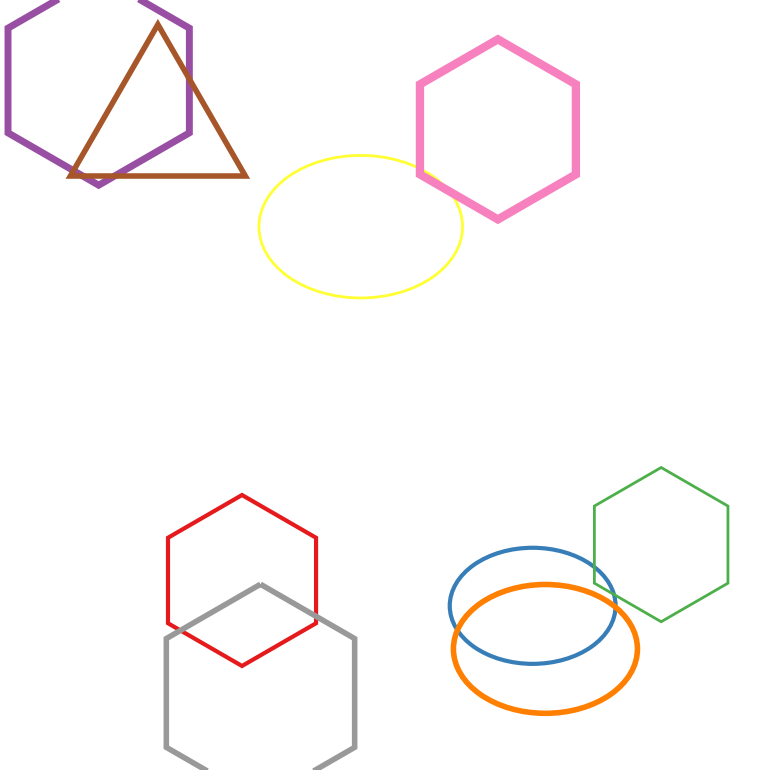[{"shape": "hexagon", "thickness": 1.5, "radius": 0.56, "center": [0.314, 0.246]}, {"shape": "oval", "thickness": 1.5, "radius": 0.54, "center": [0.692, 0.213]}, {"shape": "hexagon", "thickness": 1, "radius": 0.5, "center": [0.859, 0.293]}, {"shape": "hexagon", "thickness": 2.5, "radius": 0.68, "center": [0.128, 0.895]}, {"shape": "oval", "thickness": 2, "radius": 0.6, "center": [0.708, 0.157]}, {"shape": "oval", "thickness": 1, "radius": 0.66, "center": [0.469, 0.706]}, {"shape": "triangle", "thickness": 2, "radius": 0.66, "center": [0.205, 0.837]}, {"shape": "hexagon", "thickness": 3, "radius": 0.58, "center": [0.647, 0.832]}, {"shape": "hexagon", "thickness": 2, "radius": 0.71, "center": [0.338, 0.1]}]